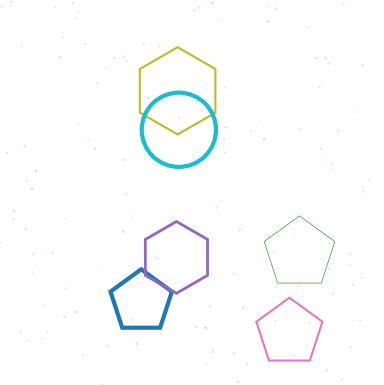[{"shape": "pentagon", "thickness": 3, "radius": 0.42, "center": [0.367, 0.217]}, {"shape": "pentagon", "thickness": 0.5, "radius": 0.48, "center": [0.778, 0.343]}, {"shape": "hexagon", "thickness": 2, "radius": 0.47, "center": [0.458, 0.331]}, {"shape": "pentagon", "thickness": 1.5, "radius": 0.45, "center": [0.752, 0.137]}, {"shape": "hexagon", "thickness": 1.5, "radius": 0.57, "center": [0.461, 0.764]}, {"shape": "circle", "thickness": 3, "radius": 0.48, "center": [0.465, 0.663]}]